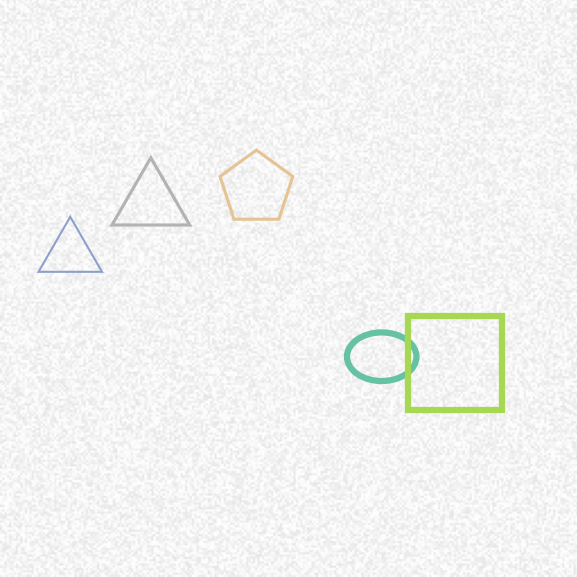[{"shape": "oval", "thickness": 3, "radius": 0.3, "center": [0.661, 0.381]}, {"shape": "triangle", "thickness": 1, "radius": 0.32, "center": [0.122, 0.56]}, {"shape": "square", "thickness": 3, "radius": 0.41, "center": [0.788, 0.37]}, {"shape": "pentagon", "thickness": 1.5, "radius": 0.33, "center": [0.444, 0.673]}, {"shape": "triangle", "thickness": 1.5, "radius": 0.39, "center": [0.261, 0.648]}]